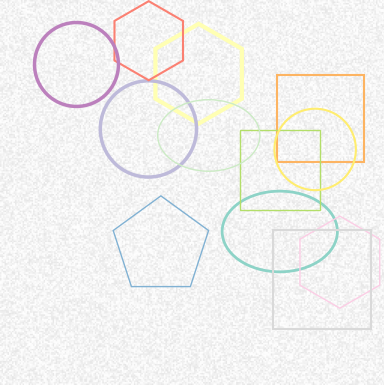[{"shape": "oval", "thickness": 2, "radius": 0.75, "center": [0.727, 0.399]}, {"shape": "hexagon", "thickness": 3, "radius": 0.65, "center": [0.516, 0.808]}, {"shape": "circle", "thickness": 2.5, "radius": 0.63, "center": [0.386, 0.665]}, {"shape": "hexagon", "thickness": 1.5, "radius": 0.51, "center": [0.386, 0.894]}, {"shape": "pentagon", "thickness": 1, "radius": 0.65, "center": [0.418, 0.361]}, {"shape": "square", "thickness": 1.5, "radius": 0.57, "center": [0.831, 0.692]}, {"shape": "square", "thickness": 1, "radius": 0.52, "center": [0.727, 0.558]}, {"shape": "hexagon", "thickness": 1, "radius": 0.6, "center": [0.883, 0.319]}, {"shape": "square", "thickness": 1.5, "radius": 0.64, "center": [0.836, 0.274]}, {"shape": "circle", "thickness": 2.5, "radius": 0.54, "center": [0.199, 0.833]}, {"shape": "oval", "thickness": 1, "radius": 0.66, "center": [0.542, 0.648]}, {"shape": "circle", "thickness": 1.5, "radius": 0.53, "center": [0.819, 0.612]}]